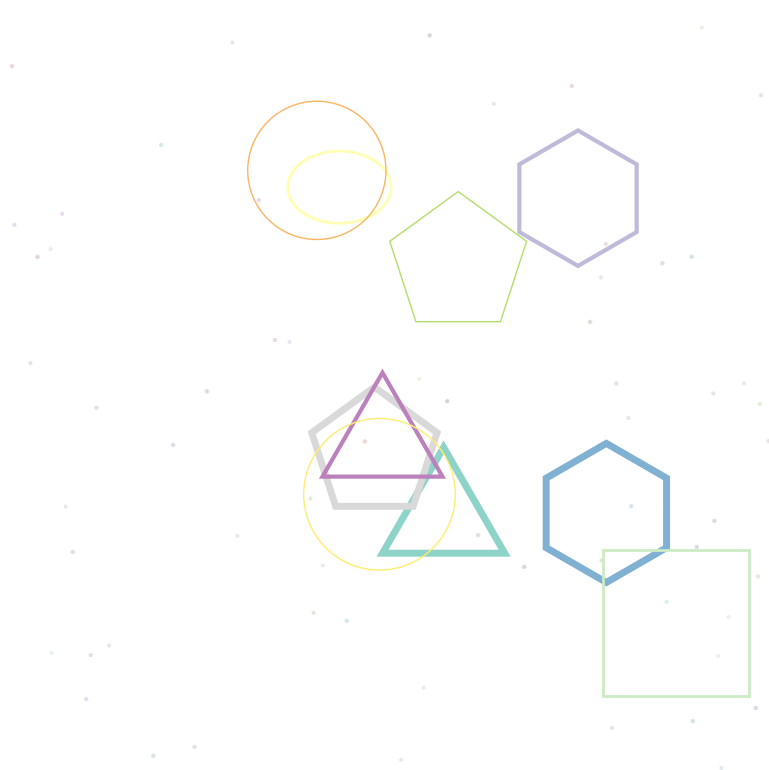[{"shape": "triangle", "thickness": 2.5, "radius": 0.46, "center": [0.576, 0.327]}, {"shape": "oval", "thickness": 1, "radius": 0.34, "center": [0.441, 0.757]}, {"shape": "hexagon", "thickness": 1.5, "radius": 0.44, "center": [0.751, 0.743]}, {"shape": "hexagon", "thickness": 2.5, "radius": 0.45, "center": [0.787, 0.334]}, {"shape": "circle", "thickness": 0.5, "radius": 0.45, "center": [0.411, 0.779]}, {"shape": "pentagon", "thickness": 0.5, "radius": 0.47, "center": [0.595, 0.658]}, {"shape": "pentagon", "thickness": 2.5, "radius": 0.43, "center": [0.486, 0.412]}, {"shape": "triangle", "thickness": 1.5, "radius": 0.45, "center": [0.497, 0.426]}, {"shape": "square", "thickness": 1, "radius": 0.47, "center": [0.878, 0.191]}, {"shape": "circle", "thickness": 0.5, "radius": 0.49, "center": [0.493, 0.358]}]